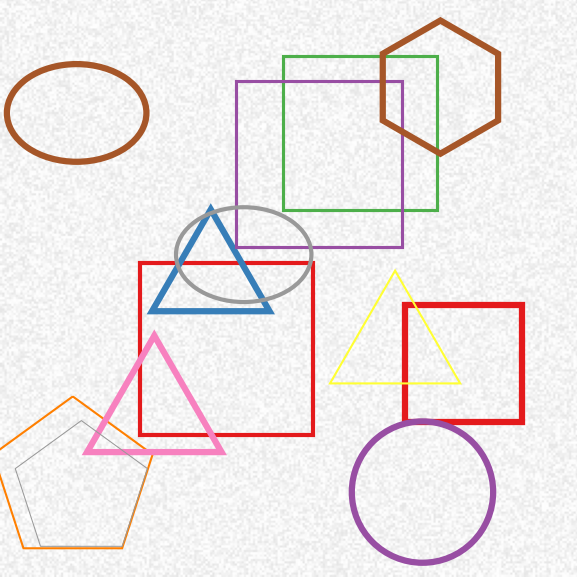[{"shape": "square", "thickness": 2, "radius": 0.75, "center": [0.392, 0.395]}, {"shape": "square", "thickness": 3, "radius": 0.51, "center": [0.803, 0.369]}, {"shape": "triangle", "thickness": 3, "radius": 0.59, "center": [0.365, 0.519]}, {"shape": "square", "thickness": 1.5, "radius": 0.66, "center": [0.623, 0.769]}, {"shape": "square", "thickness": 1.5, "radius": 0.72, "center": [0.552, 0.715]}, {"shape": "circle", "thickness": 3, "radius": 0.61, "center": [0.732, 0.147]}, {"shape": "pentagon", "thickness": 1, "radius": 0.73, "center": [0.126, 0.167]}, {"shape": "triangle", "thickness": 1, "radius": 0.65, "center": [0.684, 0.4]}, {"shape": "oval", "thickness": 3, "radius": 0.6, "center": [0.133, 0.804]}, {"shape": "hexagon", "thickness": 3, "radius": 0.58, "center": [0.763, 0.848]}, {"shape": "triangle", "thickness": 3, "radius": 0.67, "center": [0.267, 0.283]}, {"shape": "pentagon", "thickness": 0.5, "radius": 0.6, "center": [0.141, 0.15]}, {"shape": "oval", "thickness": 2, "radius": 0.59, "center": [0.422, 0.558]}]